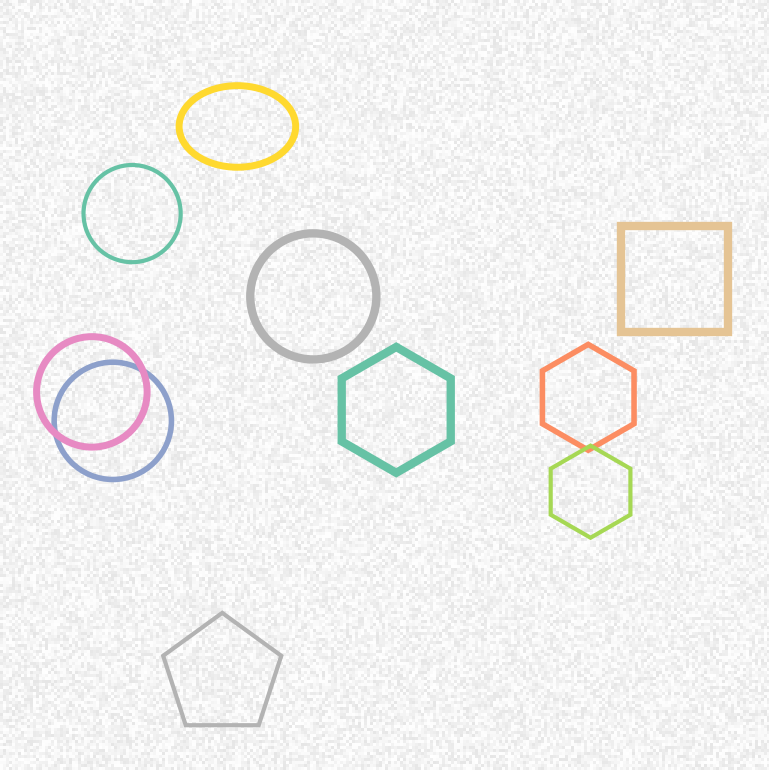[{"shape": "circle", "thickness": 1.5, "radius": 0.32, "center": [0.172, 0.723]}, {"shape": "hexagon", "thickness": 3, "radius": 0.41, "center": [0.515, 0.468]}, {"shape": "hexagon", "thickness": 2, "radius": 0.34, "center": [0.764, 0.484]}, {"shape": "circle", "thickness": 2, "radius": 0.38, "center": [0.146, 0.453]}, {"shape": "circle", "thickness": 2.5, "radius": 0.36, "center": [0.119, 0.491]}, {"shape": "hexagon", "thickness": 1.5, "radius": 0.3, "center": [0.767, 0.361]}, {"shape": "oval", "thickness": 2.5, "radius": 0.38, "center": [0.308, 0.836]}, {"shape": "square", "thickness": 3, "radius": 0.35, "center": [0.876, 0.638]}, {"shape": "pentagon", "thickness": 1.5, "radius": 0.4, "center": [0.289, 0.123]}, {"shape": "circle", "thickness": 3, "radius": 0.41, "center": [0.407, 0.615]}]